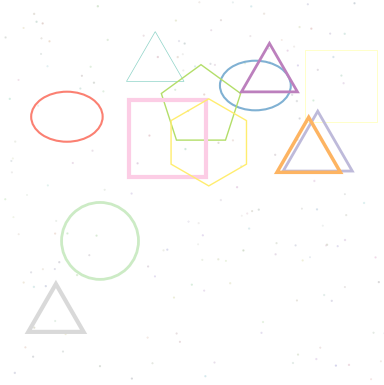[{"shape": "triangle", "thickness": 0.5, "radius": 0.43, "center": [0.403, 0.832]}, {"shape": "square", "thickness": 0.5, "radius": 0.47, "center": [0.886, 0.776]}, {"shape": "triangle", "thickness": 2, "radius": 0.52, "center": [0.825, 0.607]}, {"shape": "oval", "thickness": 1.5, "radius": 0.46, "center": [0.174, 0.697]}, {"shape": "oval", "thickness": 1.5, "radius": 0.46, "center": [0.663, 0.778]}, {"shape": "triangle", "thickness": 2.5, "radius": 0.48, "center": [0.802, 0.6]}, {"shape": "pentagon", "thickness": 1, "radius": 0.54, "center": [0.522, 0.724]}, {"shape": "square", "thickness": 3, "radius": 0.5, "center": [0.435, 0.64]}, {"shape": "triangle", "thickness": 3, "radius": 0.41, "center": [0.145, 0.179]}, {"shape": "triangle", "thickness": 2, "radius": 0.42, "center": [0.7, 0.803]}, {"shape": "circle", "thickness": 2, "radius": 0.5, "center": [0.26, 0.374]}, {"shape": "hexagon", "thickness": 1, "radius": 0.57, "center": [0.542, 0.63]}]